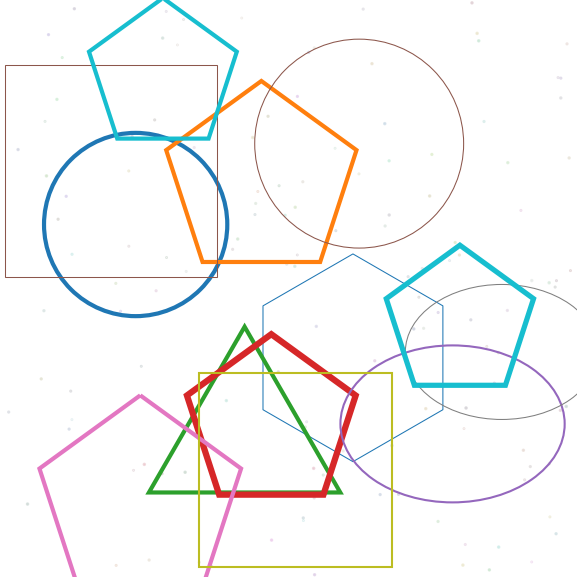[{"shape": "hexagon", "thickness": 0.5, "radius": 0.9, "center": [0.611, 0.38]}, {"shape": "circle", "thickness": 2, "radius": 0.79, "center": [0.235, 0.61]}, {"shape": "pentagon", "thickness": 2, "radius": 0.87, "center": [0.453, 0.686]}, {"shape": "triangle", "thickness": 2, "radius": 0.96, "center": [0.424, 0.242]}, {"shape": "pentagon", "thickness": 3, "radius": 0.77, "center": [0.47, 0.267]}, {"shape": "oval", "thickness": 1, "radius": 0.97, "center": [0.784, 0.265]}, {"shape": "circle", "thickness": 0.5, "radius": 0.9, "center": [0.622, 0.75]}, {"shape": "square", "thickness": 0.5, "radius": 0.92, "center": [0.192, 0.703]}, {"shape": "pentagon", "thickness": 2, "radius": 0.92, "center": [0.243, 0.131]}, {"shape": "oval", "thickness": 0.5, "radius": 0.83, "center": [0.869, 0.39]}, {"shape": "square", "thickness": 1, "radius": 0.84, "center": [0.512, 0.185]}, {"shape": "pentagon", "thickness": 2.5, "radius": 0.67, "center": [0.796, 0.44]}, {"shape": "pentagon", "thickness": 2, "radius": 0.67, "center": [0.282, 0.868]}]